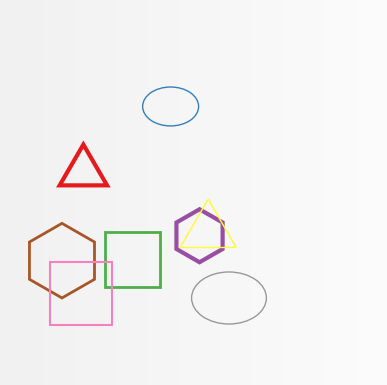[{"shape": "triangle", "thickness": 3, "radius": 0.35, "center": [0.215, 0.554]}, {"shape": "oval", "thickness": 1, "radius": 0.36, "center": [0.44, 0.723]}, {"shape": "square", "thickness": 2, "radius": 0.36, "center": [0.342, 0.325]}, {"shape": "hexagon", "thickness": 3, "radius": 0.34, "center": [0.515, 0.388]}, {"shape": "triangle", "thickness": 1, "radius": 0.42, "center": [0.537, 0.399]}, {"shape": "hexagon", "thickness": 2, "radius": 0.48, "center": [0.16, 0.323]}, {"shape": "square", "thickness": 1.5, "radius": 0.41, "center": [0.209, 0.237]}, {"shape": "oval", "thickness": 1, "radius": 0.48, "center": [0.591, 0.226]}]